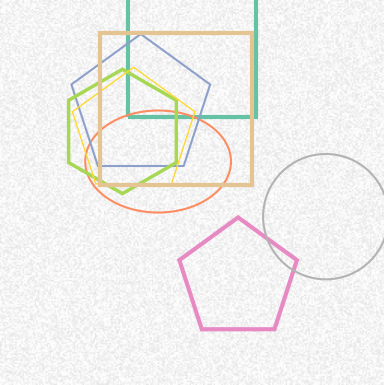[{"shape": "square", "thickness": 3, "radius": 0.83, "center": [0.498, 0.863]}, {"shape": "oval", "thickness": 1.5, "radius": 0.95, "center": [0.411, 0.58]}, {"shape": "pentagon", "thickness": 1.5, "radius": 0.95, "center": [0.366, 0.722]}, {"shape": "pentagon", "thickness": 3, "radius": 0.8, "center": [0.619, 0.275]}, {"shape": "hexagon", "thickness": 2.5, "radius": 0.81, "center": [0.318, 0.659]}, {"shape": "pentagon", "thickness": 1, "radius": 0.84, "center": [0.347, 0.658]}, {"shape": "square", "thickness": 3, "radius": 0.98, "center": [0.458, 0.716]}, {"shape": "circle", "thickness": 1.5, "radius": 0.81, "center": [0.846, 0.437]}]